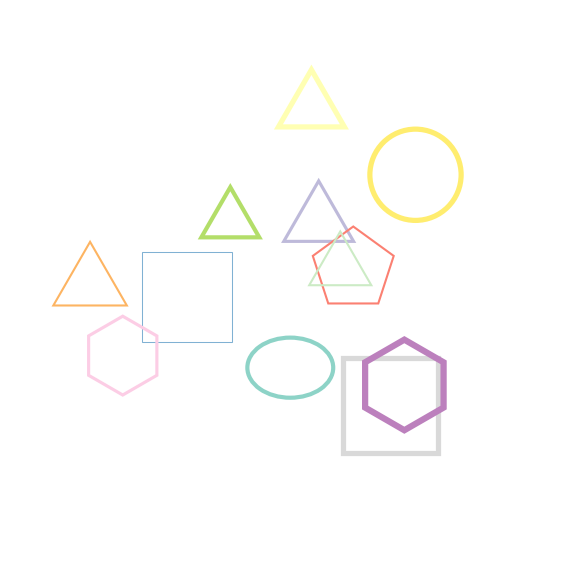[{"shape": "oval", "thickness": 2, "radius": 0.37, "center": [0.503, 0.362]}, {"shape": "triangle", "thickness": 2.5, "radius": 0.33, "center": [0.539, 0.812]}, {"shape": "triangle", "thickness": 1.5, "radius": 0.35, "center": [0.552, 0.616]}, {"shape": "pentagon", "thickness": 1, "radius": 0.37, "center": [0.612, 0.533]}, {"shape": "square", "thickness": 0.5, "radius": 0.39, "center": [0.324, 0.485]}, {"shape": "triangle", "thickness": 1, "radius": 0.37, "center": [0.156, 0.507]}, {"shape": "triangle", "thickness": 2, "radius": 0.29, "center": [0.399, 0.617]}, {"shape": "hexagon", "thickness": 1.5, "radius": 0.34, "center": [0.213, 0.383]}, {"shape": "square", "thickness": 2.5, "radius": 0.41, "center": [0.676, 0.297]}, {"shape": "hexagon", "thickness": 3, "radius": 0.39, "center": [0.7, 0.333]}, {"shape": "triangle", "thickness": 1, "radius": 0.31, "center": [0.589, 0.536]}, {"shape": "circle", "thickness": 2.5, "radius": 0.4, "center": [0.719, 0.696]}]